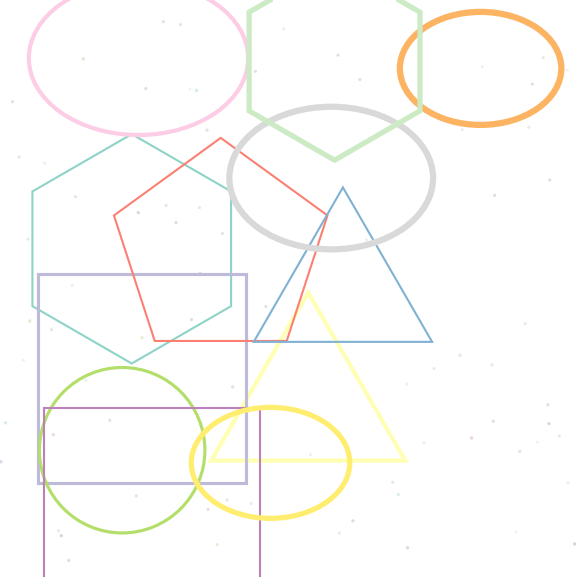[{"shape": "hexagon", "thickness": 1, "radius": 0.99, "center": [0.228, 0.568]}, {"shape": "triangle", "thickness": 2, "radius": 0.97, "center": [0.534, 0.299]}, {"shape": "square", "thickness": 1.5, "radius": 0.9, "center": [0.246, 0.344]}, {"shape": "pentagon", "thickness": 1, "radius": 0.97, "center": [0.382, 0.566]}, {"shape": "triangle", "thickness": 1, "radius": 0.89, "center": [0.594, 0.496]}, {"shape": "oval", "thickness": 3, "radius": 0.7, "center": [0.832, 0.881]}, {"shape": "circle", "thickness": 1.5, "radius": 0.72, "center": [0.212, 0.22]}, {"shape": "oval", "thickness": 2, "radius": 0.95, "center": [0.24, 0.898]}, {"shape": "oval", "thickness": 3, "radius": 0.88, "center": [0.574, 0.691]}, {"shape": "square", "thickness": 1, "radius": 0.93, "center": [0.263, 0.106]}, {"shape": "hexagon", "thickness": 2.5, "radius": 0.85, "center": [0.579, 0.893]}, {"shape": "oval", "thickness": 2.5, "radius": 0.69, "center": [0.468, 0.198]}]